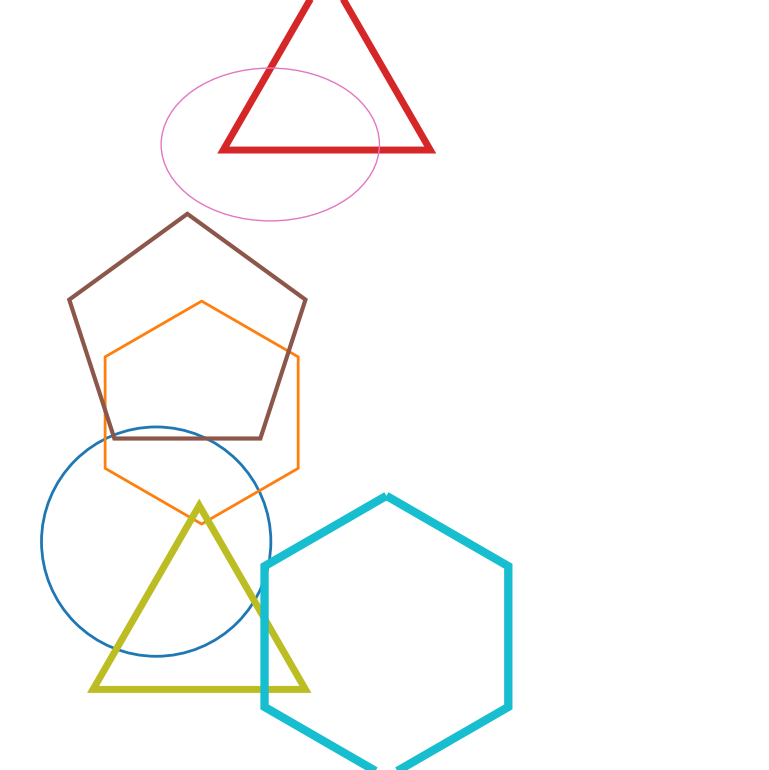[{"shape": "circle", "thickness": 1, "radius": 0.74, "center": [0.203, 0.297]}, {"shape": "hexagon", "thickness": 1, "radius": 0.72, "center": [0.262, 0.464]}, {"shape": "triangle", "thickness": 2.5, "radius": 0.78, "center": [0.424, 0.883]}, {"shape": "pentagon", "thickness": 1.5, "radius": 0.81, "center": [0.243, 0.561]}, {"shape": "oval", "thickness": 0.5, "radius": 0.71, "center": [0.351, 0.812]}, {"shape": "triangle", "thickness": 2.5, "radius": 0.8, "center": [0.259, 0.184]}, {"shape": "hexagon", "thickness": 3, "radius": 0.91, "center": [0.502, 0.173]}]